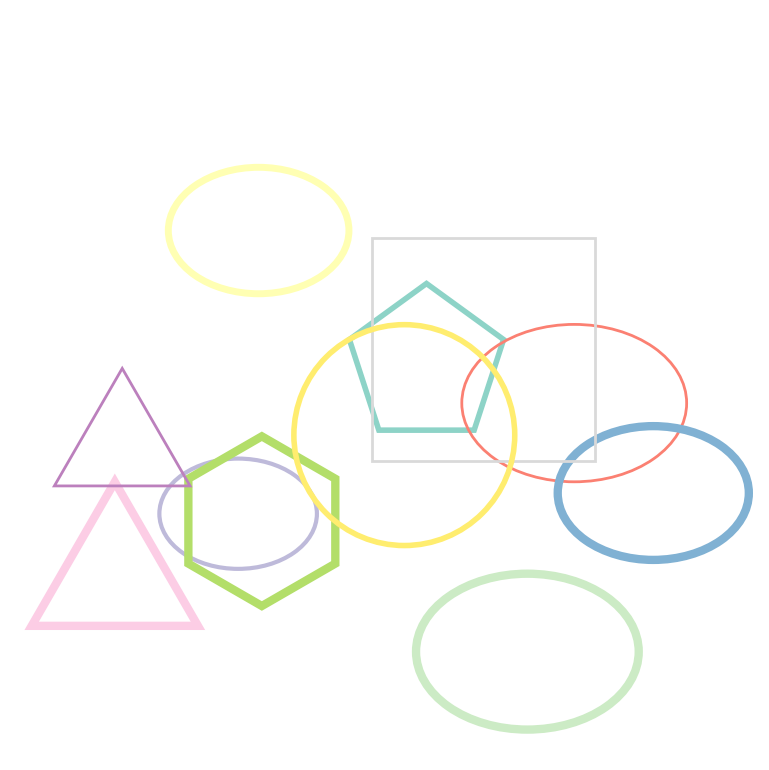[{"shape": "pentagon", "thickness": 2, "radius": 0.53, "center": [0.554, 0.527]}, {"shape": "oval", "thickness": 2.5, "radius": 0.59, "center": [0.336, 0.701]}, {"shape": "oval", "thickness": 1.5, "radius": 0.51, "center": [0.309, 0.333]}, {"shape": "oval", "thickness": 1, "radius": 0.73, "center": [0.746, 0.476]}, {"shape": "oval", "thickness": 3, "radius": 0.62, "center": [0.848, 0.36]}, {"shape": "hexagon", "thickness": 3, "radius": 0.55, "center": [0.34, 0.323]}, {"shape": "triangle", "thickness": 3, "radius": 0.62, "center": [0.149, 0.25]}, {"shape": "square", "thickness": 1, "radius": 0.72, "center": [0.628, 0.546]}, {"shape": "triangle", "thickness": 1, "radius": 0.51, "center": [0.159, 0.42]}, {"shape": "oval", "thickness": 3, "radius": 0.72, "center": [0.685, 0.154]}, {"shape": "circle", "thickness": 2, "radius": 0.72, "center": [0.525, 0.435]}]